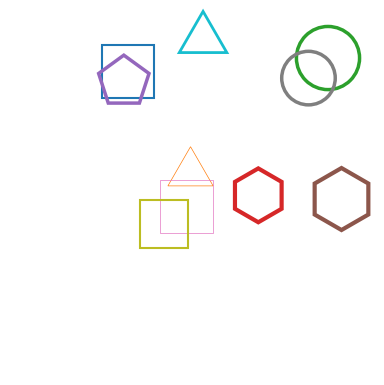[{"shape": "square", "thickness": 1.5, "radius": 0.34, "center": [0.332, 0.815]}, {"shape": "triangle", "thickness": 0.5, "radius": 0.34, "center": [0.495, 0.551]}, {"shape": "circle", "thickness": 2.5, "radius": 0.41, "center": [0.852, 0.849]}, {"shape": "hexagon", "thickness": 3, "radius": 0.35, "center": [0.671, 0.493]}, {"shape": "pentagon", "thickness": 2.5, "radius": 0.34, "center": [0.322, 0.788]}, {"shape": "hexagon", "thickness": 3, "radius": 0.4, "center": [0.887, 0.483]}, {"shape": "square", "thickness": 0.5, "radius": 0.34, "center": [0.485, 0.464]}, {"shape": "circle", "thickness": 2.5, "radius": 0.35, "center": [0.801, 0.797]}, {"shape": "square", "thickness": 1.5, "radius": 0.31, "center": [0.426, 0.418]}, {"shape": "triangle", "thickness": 2, "radius": 0.36, "center": [0.527, 0.899]}]